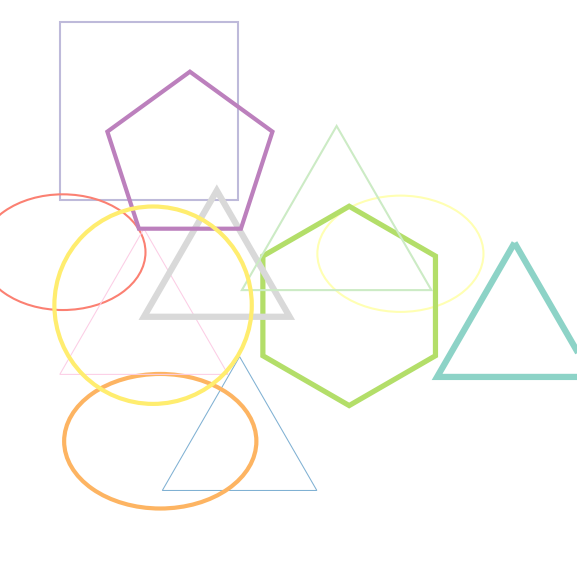[{"shape": "triangle", "thickness": 3, "radius": 0.77, "center": [0.891, 0.424]}, {"shape": "oval", "thickness": 1, "radius": 0.72, "center": [0.693, 0.56]}, {"shape": "square", "thickness": 1, "radius": 0.77, "center": [0.258, 0.807]}, {"shape": "oval", "thickness": 1, "radius": 0.72, "center": [0.109, 0.562]}, {"shape": "triangle", "thickness": 0.5, "radius": 0.77, "center": [0.415, 0.227]}, {"shape": "oval", "thickness": 2, "radius": 0.83, "center": [0.278, 0.235]}, {"shape": "hexagon", "thickness": 2.5, "radius": 0.86, "center": [0.605, 0.469]}, {"shape": "triangle", "thickness": 0.5, "radius": 0.84, "center": [0.249, 0.435]}, {"shape": "triangle", "thickness": 3, "radius": 0.73, "center": [0.375, 0.523]}, {"shape": "pentagon", "thickness": 2, "radius": 0.75, "center": [0.329, 0.725]}, {"shape": "triangle", "thickness": 1, "radius": 0.95, "center": [0.583, 0.592]}, {"shape": "circle", "thickness": 2, "radius": 0.85, "center": [0.265, 0.471]}]